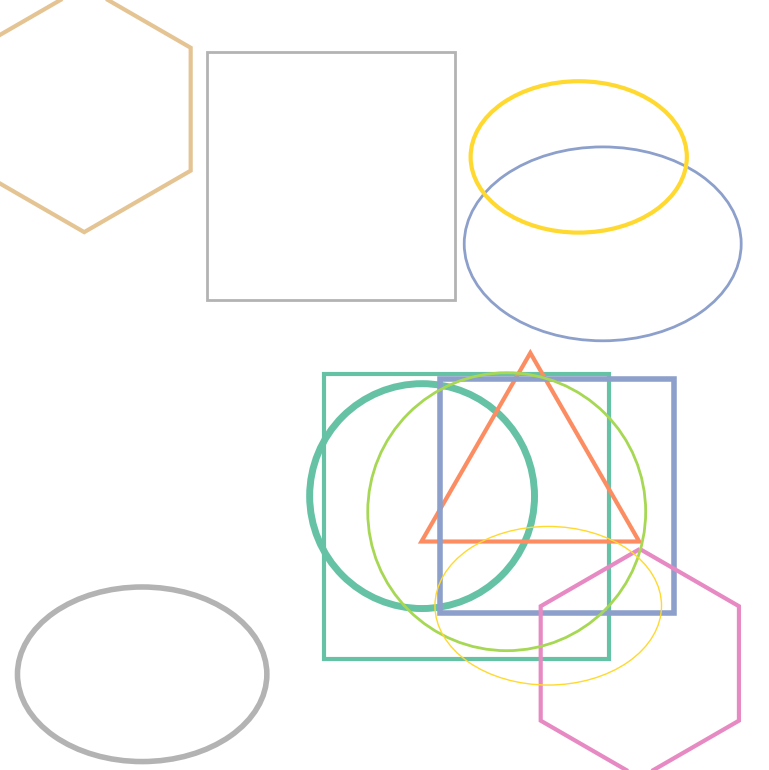[{"shape": "square", "thickness": 1.5, "radius": 0.93, "center": [0.606, 0.329]}, {"shape": "circle", "thickness": 2.5, "radius": 0.73, "center": [0.548, 0.356]}, {"shape": "triangle", "thickness": 1.5, "radius": 0.82, "center": [0.689, 0.378]}, {"shape": "square", "thickness": 2, "radius": 0.76, "center": [0.724, 0.356]}, {"shape": "oval", "thickness": 1, "radius": 0.9, "center": [0.783, 0.683]}, {"shape": "hexagon", "thickness": 1.5, "radius": 0.74, "center": [0.831, 0.138]}, {"shape": "circle", "thickness": 1, "radius": 0.9, "center": [0.658, 0.335]}, {"shape": "oval", "thickness": 0.5, "radius": 0.74, "center": [0.712, 0.213]}, {"shape": "oval", "thickness": 1.5, "radius": 0.7, "center": [0.752, 0.796]}, {"shape": "hexagon", "thickness": 1.5, "radius": 0.8, "center": [0.109, 0.858]}, {"shape": "square", "thickness": 1, "radius": 0.81, "center": [0.43, 0.772]}, {"shape": "oval", "thickness": 2, "radius": 0.81, "center": [0.185, 0.124]}]